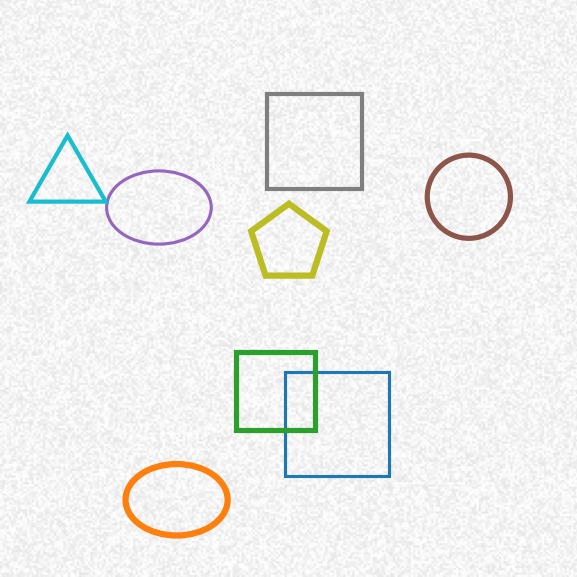[{"shape": "square", "thickness": 1.5, "radius": 0.45, "center": [0.583, 0.265]}, {"shape": "oval", "thickness": 3, "radius": 0.44, "center": [0.306, 0.134]}, {"shape": "square", "thickness": 2.5, "radius": 0.34, "center": [0.477, 0.321]}, {"shape": "oval", "thickness": 1.5, "radius": 0.45, "center": [0.275, 0.64]}, {"shape": "circle", "thickness": 2.5, "radius": 0.36, "center": [0.812, 0.658]}, {"shape": "square", "thickness": 2, "radius": 0.41, "center": [0.545, 0.754]}, {"shape": "pentagon", "thickness": 3, "radius": 0.34, "center": [0.5, 0.578]}, {"shape": "triangle", "thickness": 2, "radius": 0.38, "center": [0.117, 0.688]}]